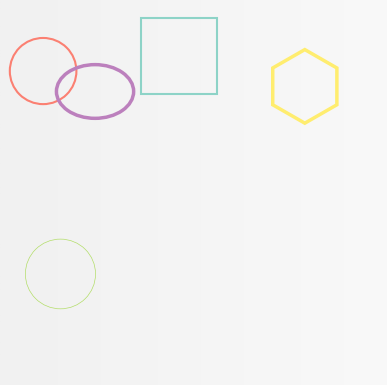[{"shape": "square", "thickness": 1.5, "radius": 0.49, "center": [0.462, 0.854]}, {"shape": "circle", "thickness": 1.5, "radius": 0.43, "center": [0.111, 0.815]}, {"shape": "circle", "thickness": 0.5, "radius": 0.45, "center": [0.156, 0.288]}, {"shape": "oval", "thickness": 2.5, "radius": 0.5, "center": [0.245, 0.762]}, {"shape": "hexagon", "thickness": 2.5, "radius": 0.48, "center": [0.787, 0.776]}]